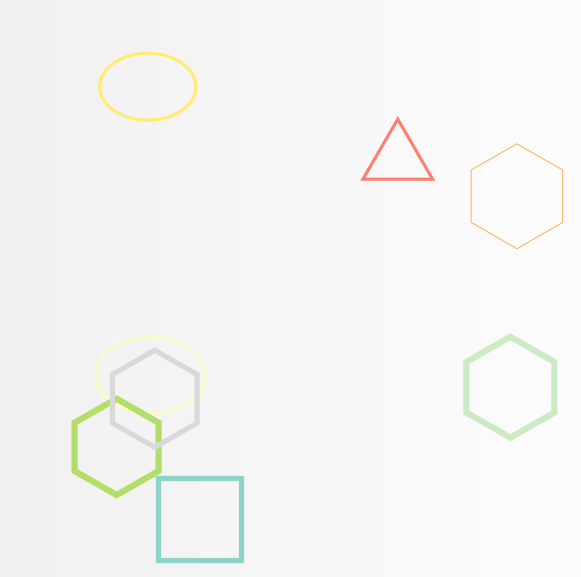[{"shape": "square", "thickness": 2.5, "radius": 0.36, "center": [0.343, 0.101]}, {"shape": "oval", "thickness": 1, "radius": 0.47, "center": [0.259, 0.349]}, {"shape": "triangle", "thickness": 1.5, "radius": 0.35, "center": [0.684, 0.723]}, {"shape": "hexagon", "thickness": 0.5, "radius": 0.45, "center": [0.889, 0.659]}, {"shape": "hexagon", "thickness": 3, "radius": 0.42, "center": [0.201, 0.225]}, {"shape": "hexagon", "thickness": 2.5, "radius": 0.42, "center": [0.266, 0.309]}, {"shape": "hexagon", "thickness": 3, "radius": 0.44, "center": [0.878, 0.329]}, {"shape": "oval", "thickness": 1.5, "radius": 0.41, "center": [0.254, 0.849]}]